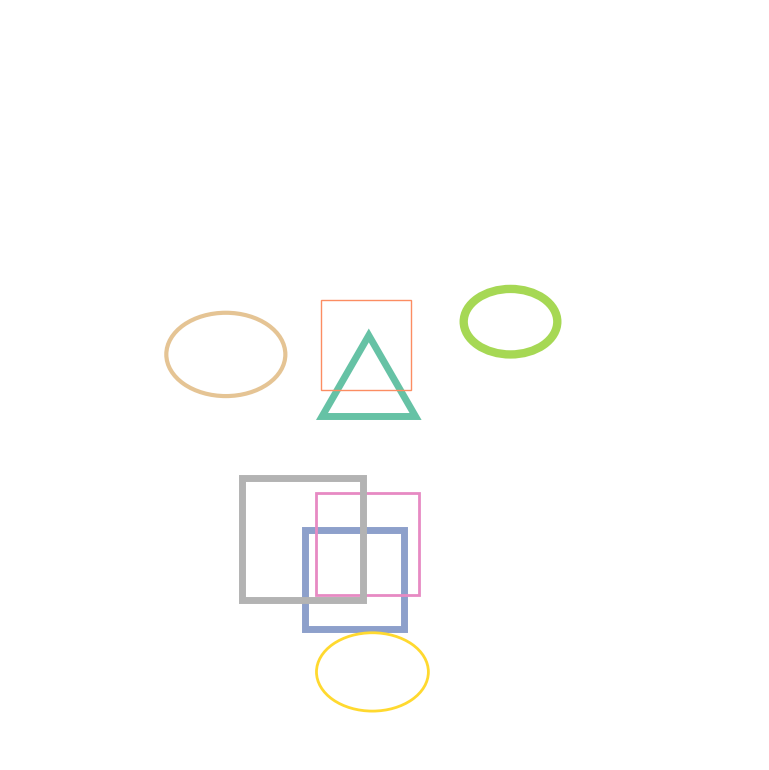[{"shape": "triangle", "thickness": 2.5, "radius": 0.35, "center": [0.479, 0.494]}, {"shape": "square", "thickness": 0.5, "radius": 0.29, "center": [0.475, 0.552]}, {"shape": "square", "thickness": 2.5, "radius": 0.32, "center": [0.461, 0.247]}, {"shape": "square", "thickness": 1, "radius": 0.33, "center": [0.477, 0.293]}, {"shape": "oval", "thickness": 3, "radius": 0.3, "center": [0.663, 0.582]}, {"shape": "oval", "thickness": 1, "radius": 0.36, "center": [0.484, 0.127]}, {"shape": "oval", "thickness": 1.5, "radius": 0.39, "center": [0.293, 0.54]}, {"shape": "square", "thickness": 2.5, "radius": 0.4, "center": [0.393, 0.3]}]